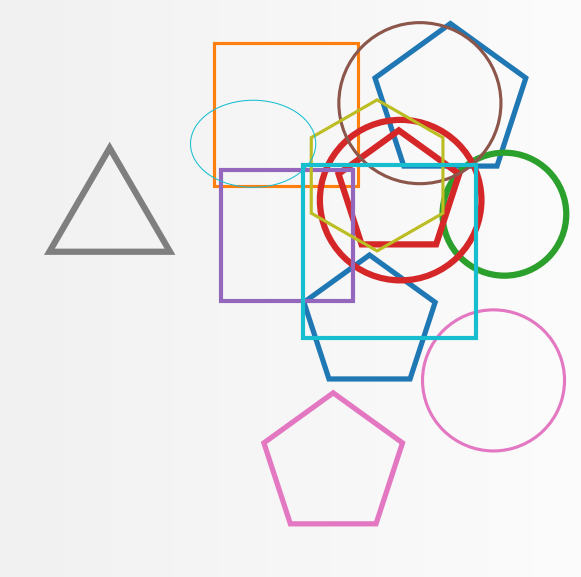[{"shape": "pentagon", "thickness": 2.5, "radius": 0.68, "center": [0.775, 0.822]}, {"shape": "pentagon", "thickness": 2.5, "radius": 0.59, "center": [0.636, 0.439]}, {"shape": "square", "thickness": 1.5, "radius": 0.62, "center": [0.493, 0.801]}, {"shape": "circle", "thickness": 3, "radius": 0.53, "center": [0.868, 0.628]}, {"shape": "pentagon", "thickness": 3, "radius": 0.55, "center": [0.686, 0.664]}, {"shape": "circle", "thickness": 3, "radius": 0.69, "center": [0.689, 0.653]}, {"shape": "square", "thickness": 2, "radius": 0.57, "center": [0.494, 0.591]}, {"shape": "circle", "thickness": 1.5, "radius": 0.7, "center": [0.722, 0.821]}, {"shape": "pentagon", "thickness": 2.5, "radius": 0.63, "center": [0.573, 0.193]}, {"shape": "circle", "thickness": 1.5, "radius": 0.61, "center": [0.849, 0.34]}, {"shape": "triangle", "thickness": 3, "radius": 0.6, "center": [0.189, 0.623]}, {"shape": "hexagon", "thickness": 1.5, "radius": 0.65, "center": [0.649, 0.695]}, {"shape": "oval", "thickness": 0.5, "radius": 0.54, "center": [0.435, 0.75]}, {"shape": "square", "thickness": 2, "radius": 0.75, "center": [0.67, 0.564]}]